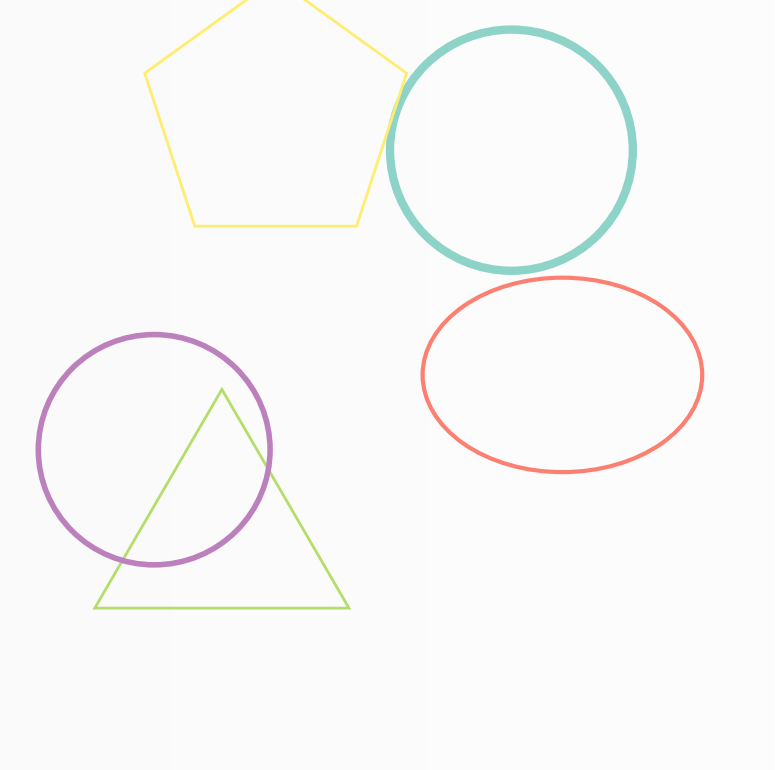[{"shape": "circle", "thickness": 3, "radius": 0.78, "center": [0.66, 0.805]}, {"shape": "oval", "thickness": 1.5, "radius": 0.9, "center": [0.726, 0.513]}, {"shape": "triangle", "thickness": 1, "radius": 0.95, "center": [0.286, 0.305]}, {"shape": "circle", "thickness": 2, "radius": 0.75, "center": [0.199, 0.416]}, {"shape": "pentagon", "thickness": 1, "radius": 0.89, "center": [0.356, 0.85]}]